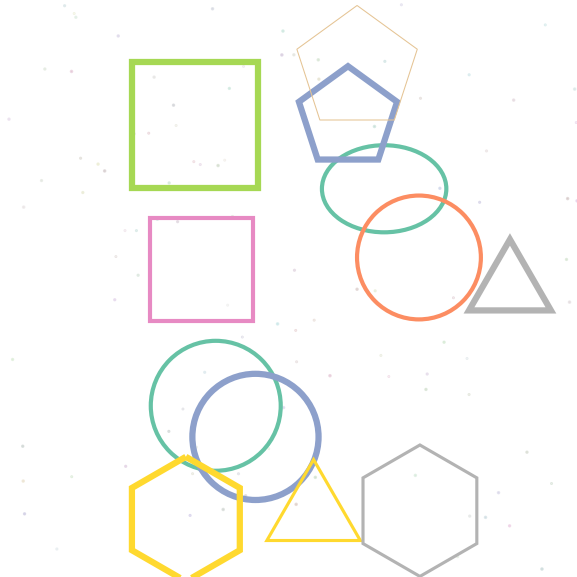[{"shape": "oval", "thickness": 2, "radius": 0.54, "center": [0.665, 0.672]}, {"shape": "circle", "thickness": 2, "radius": 0.56, "center": [0.374, 0.296]}, {"shape": "circle", "thickness": 2, "radius": 0.54, "center": [0.725, 0.553]}, {"shape": "circle", "thickness": 3, "radius": 0.55, "center": [0.442, 0.243]}, {"shape": "pentagon", "thickness": 3, "radius": 0.45, "center": [0.603, 0.795]}, {"shape": "square", "thickness": 2, "radius": 0.45, "center": [0.349, 0.533]}, {"shape": "square", "thickness": 3, "radius": 0.54, "center": [0.338, 0.783]}, {"shape": "hexagon", "thickness": 3, "radius": 0.54, "center": [0.322, 0.1]}, {"shape": "triangle", "thickness": 1.5, "radius": 0.47, "center": [0.543, 0.11]}, {"shape": "pentagon", "thickness": 0.5, "radius": 0.55, "center": [0.618, 0.88]}, {"shape": "triangle", "thickness": 3, "radius": 0.41, "center": [0.883, 0.503]}, {"shape": "hexagon", "thickness": 1.5, "radius": 0.57, "center": [0.727, 0.115]}]